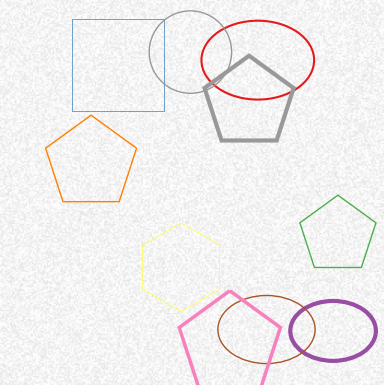[{"shape": "oval", "thickness": 1.5, "radius": 0.73, "center": [0.67, 0.844]}, {"shape": "square", "thickness": 0.5, "radius": 0.6, "center": [0.306, 0.831]}, {"shape": "pentagon", "thickness": 1, "radius": 0.52, "center": [0.878, 0.389]}, {"shape": "oval", "thickness": 3, "radius": 0.56, "center": [0.865, 0.14]}, {"shape": "pentagon", "thickness": 1, "radius": 0.62, "center": [0.237, 0.577]}, {"shape": "hexagon", "thickness": 0.5, "radius": 0.58, "center": [0.47, 0.306]}, {"shape": "oval", "thickness": 1, "radius": 0.63, "center": [0.692, 0.144]}, {"shape": "pentagon", "thickness": 2.5, "radius": 0.69, "center": [0.597, 0.107]}, {"shape": "circle", "thickness": 1, "radius": 0.54, "center": [0.495, 0.865]}, {"shape": "pentagon", "thickness": 3, "radius": 0.61, "center": [0.647, 0.734]}]